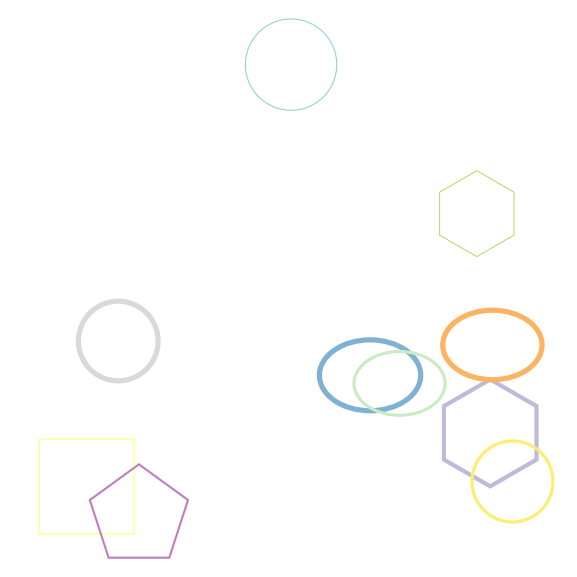[{"shape": "circle", "thickness": 0.5, "radius": 0.4, "center": [0.504, 0.887]}, {"shape": "square", "thickness": 1, "radius": 0.41, "center": [0.15, 0.157]}, {"shape": "hexagon", "thickness": 2, "radius": 0.46, "center": [0.849, 0.25]}, {"shape": "oval", "thickness": 2.5, "radius": 0.44, "center": [0.641, 0.349]}, {"shape": "oval", "thickness": 2.5, "radius": 0.43, "center": [0.853, 0.402]}, {"shape": "hexagon", "thickness": 0.5, "radius": 0.37, "center": [0.826, 0.629]}, {"shape": "circle", "thickness": 2.5, "radius": 0.34, "center": [0.205, 0.409]}, {"shape": "pentagon", "thickness": 1, "radius": 0.45, "center": [0.241, 0.106]}, {"shape": "oval", "thickness": 1.5, "radius": 0.39, "center": [0.692, 0.335]}, {"shape": "circle", "thickness": 1.5, "radius": 0.35, "center": [0.887, 0.165]}]